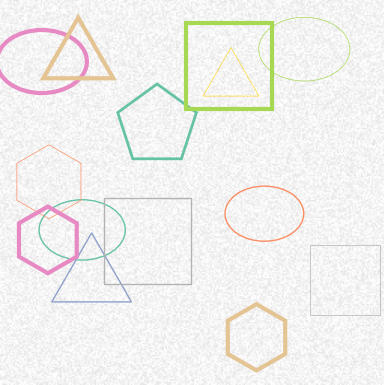[{"shape": "oval", "thickness": 1, "radius": 0.56, "center": [0.213, 0.403]}, {"shape": "pentagon", "thickness": 2, "radius": 0.54, "center": [0.408, 0.674]}, {"shape": "hexagon", "thickness": 0.5, "radius": 0.48, "center": [0.127, 0.528]}, {"shape": "oval", "thickness": 1, "radius": 0.51, "center": [0.687, 0.445]}, {"shape": "triangle", "thickness": 1, "radius": 0.6, "center": [0.238, 0.276]}, {"shape": "hexagon", "thickness": 3, "radius": 0.43, "center": [0.124, 0.377]}, {"shape": "oval", "thickness": 3, "radius": 0.59, "center": [0.109, 0.84]}, {"shape": "oval", "thickness": 0.5, "radius": 0.59, "center": [0.79, 0.872]}, {"shape": "square", "thickness": 3, "radius": 0.56, "center": [0.594, 0.828]}, {"shape": "triangle", "thickness": 0.5, "radius": 0.42, "center": [0.6, 0.792]}, {"shape": "triangle", "thickness": 3, "radius": 0.53, "center": [0.203, 0.849]}, {"shape": "hexagon", "thickness": 3, "radius": 0.43, "center": [0.666, 0.124]}, {"shape": "square", "thickness": 1, "radius": 0.56, "center": [0.383, 0.374]}, {"shape": "square", "thickness": 0.5, "radius": 0.46, "center": [0.896, 0.273]}]